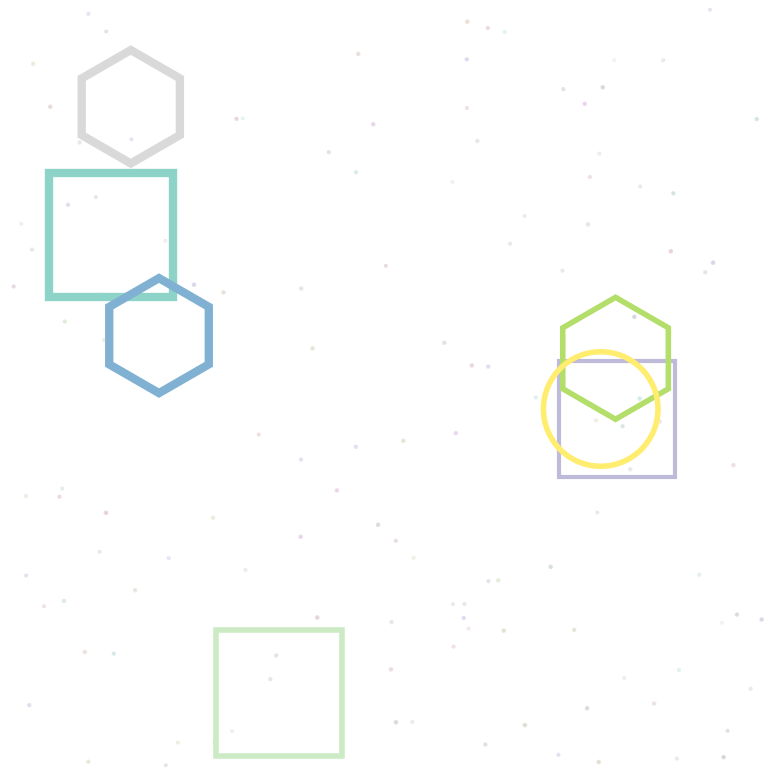[{"shape": "square", "thickness": 3, "radius": 0.4, "center": [0.144, 0.694]}, {"shape": "square", "thickness": 1.5, "radius": 0.38, "center": [0.801, 0.455]}, {"shape": "hexagon", "thickness": 3, "radius": 0.37, "center": [0.207, 0.564]}, {"shape": "hexagon", "thickness": 2, "radius": 0.4, "center": [0.799, 0.535]}, {"shape": "hexagon", "thickness": 3, "radius": 0.37, "center": [0.17, 0.861]}, {"shape": "square", "thickness": 2, "radius": 0.41, "center": [0.363, 0.1]}, {"shape": "circle", "thickness": 2, "radius": 0.37, "center": [0.78, 0.469]}]